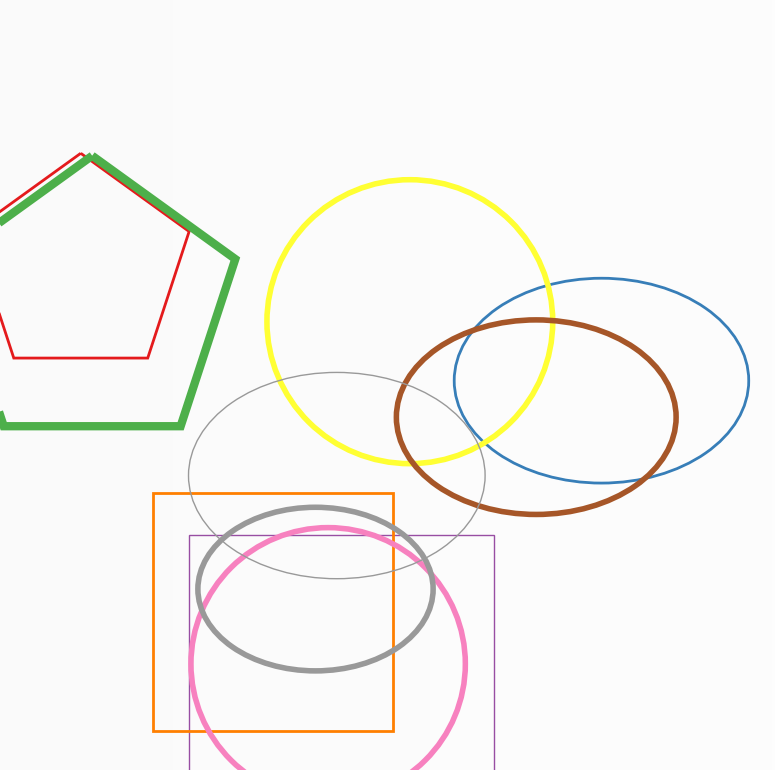[{"shape": "pentagon", "thickness": 1, "radius": 0.74, "center": [0.104, 0.654]}, {"shape": "oval", "thickness": 1, "radius": 0.95, "center": [0.776, 0.506]}, {"shape": "pentagon", "thickness": 3, "radius": 0.97, "center": [0.119, 0.604]}, {"shape": "square", "thickness": 0.5, "radius": 0.98, "center": [0.441, 0.109]}, {"shape": "square", "thickness": 1, "radius": 0.77, "center": [0.352, 0.205]}, {"shape": "circle", "thickness": 2, "radius": 0.92, "center": [0.529, 0.582]}, {"shape": "oval", "thickness": 2, "radius": 0.9, "center": [0.692, 0.458]}, {"shape": "circle", "thickness": 2, "radius": 0.89, "center": [0.423, 0.138]}, {"shape": "oval", "thickness": 2, "radius": 0.76, "center": [0.407, 0.235]}, {"shape": "oval", "thickness": 0.5, "radius": 0.96, "center": [0.435, 0.382]}]